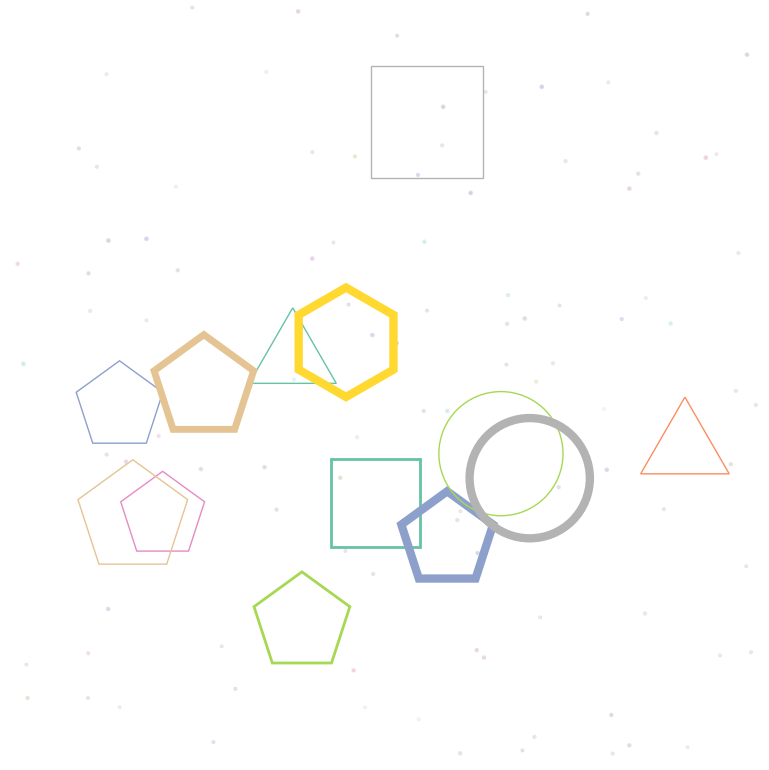[{"shape": "triangle", "thickness": 0.5, "radius": 0.33, "center": [0.38, 0.535]}, {"shape": "square", "thickness": 1, "radius": 0.29, "center": [0.488, 0.347]}, {"shape": "triangle", "thickness": 0.5, "radius": 0.33, "center": [0.89, 0.418]}, {"shape": "pentagon", "thickness": 0.5, "radius": 0.3, "center": [0.155, 0.472]}, {"shape": "pentagon", "thickness": 3, "radius": 0.31, "center": [0.581, 0.299]}, {"shape": "pentagon", "thickness": 0.5, "radius": 0.29, "center": [0.211, 0.331]}, {"shape": "pentagon", "thickness": 1, "radius": 0.33, "center": [0.392, 0.192]}, {"shape": "circle", "thickness": 0.5, "radius": 0.4, "center": [0.651, 0.411]}, {"shape": "hexagon", "thickness": 3, "radius": 0.36, "center": [0.449, 0.556]}, {"shape": "pentagon", "thickness": 2.5, "radius": 0.34, "center": [0.265, 0.497]}, {"shape": "pentagon", "thickness": 0.5, "radius": 0.37, "center": [0.172, 0.328]}, {"shape": "square", "thickness": 0.5, "radius": 0.36, "center": [0.555, 0.841]}, {"shape": "circle", "thickness": 3, "radius": 0.39, "center": [0.688, 0.379]}]